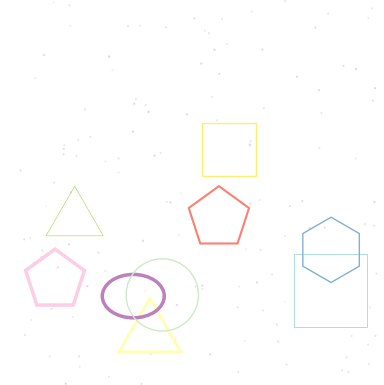[{"shape": "square", "thickness": 0.5, "radius": 0.47, "center": [0.859, 0.245]}, {"shape": "triangle", "thickness": 2, "radius": 0.46, "center": [0.389, 0.132]}, {"shape": "pentagon", "thickness": 1.5, "radius": 0.41, "center": [0.569, 0.434]}, {"shape": "hexagon", "thickness": 1, "radius": 0.42, "center": [0.86, 0.351]}, {"shape": "triangle", "thickness": 0.5, "radius": 0.43, "center": [0.194, 0.43]}, {"shape": "pentagon", "thickness": 2.5, "radius": 0.4, "center": [0.143, 0.273]}, {"shape": "oval", "thickness": 2.5, "radius": 0.4, "center": [0.346, 0.231]}, {"shape": "circle", "thickness": 1, "radius": 0.47, "center": [0.422, 0.234]}, {"shape": "square", "thickness": 1, "radius": 0.35, "center": [0.594, 0.612]}]